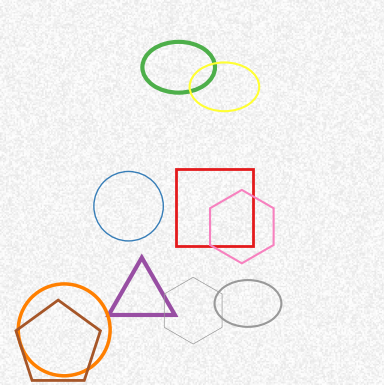[{"shape": "square", "thickness": 2, "radius": 0.5, "center": [0.558, 0.461]}, {"shape": "circle", "thickness": 1, "radius": 0.45, "center": [0.334, 0.464]}, {"shape": "oval", "thickness": 3, "radius": 0.47, "center": [0.464, 0.825]}, {"shape": "triangle", "thickness": 3, "radius": 0.5, "center": [0.368, 0.232]}, {"shape": "circle", "thickness": 2.5, "radius": 0.6, "center": [0.167, 0.143]}, {"shape": "oval", "thickness": 1.5, "radius": 0.45, "center": [0.583, 0.775]}, {"shape": "pentagon", "thickness": 2, "radius": 0.58, "center": [0.151, 0.105]}, {"shape": "hexagon", "thickness": 1.5, "radius": 0.48, "center": [0.628, 0.411]}, {"shape": "oval", "thickness": 1.5, "radius": 0.43, "center": [0.644, 0.212]}, {"shape": "hexagon", "thickness": 0.5, "radius": 0.43, "center": [0.502, 0.193]}]